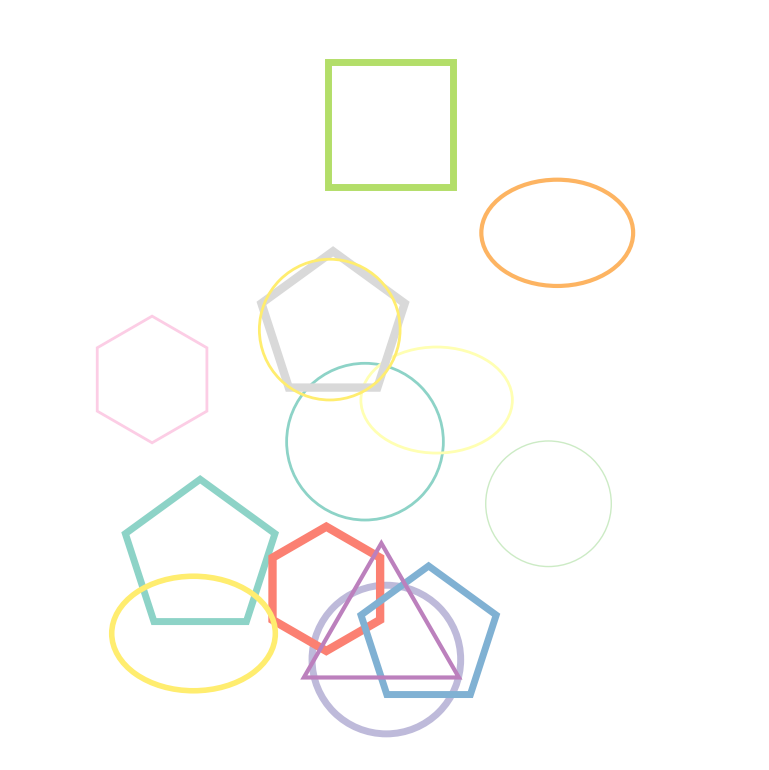[{"shape": "pentagon", "thickness": 2.5, "radius": 0.51, "center": [0.26, 0.275]}, {"shape": "circle", "thickness": 1, "radius": 0.51, "center": [0.474, 0.426]}, {"shape": "oval", "thickness": 1, "radius": 0.49, "center": [0.567, 0.48]}, {"shape": "circle", "thickness": 2.5, "radius": 0.48, "center": [0.502, 0.143]}, {"shape": "hexagon", "thickness": 3, "radius": 0.4, "center": [0.424, 0.235]}, {"shape": "pentagon", "thickness": 2.5, "radius": 0.46, "center": [0.557, 0.173]}, {"shape": "oval", "thickness": 1.5, "radius": 0.49, "center": [0.724, 0.698]}, {"shape": "square", "thickness": 2.5, "radius": 0.4, "center": [0.507, 0.838]}, {"shape": "hexagon", "thickness": 1, "radius": 0.41, "center": [0.197, 0.507]}, {"shape": "pentagon", "thickness": 3, "radius": 0.49, "center": [0.433, 0.576]}, {"shape": "triangle", "thickness": 1.5, "radius": 0.58, "center": [0.495, 0.178]}, {"shape": "circle", "thickness": 0.5, "radius": 0.41, "center": [0.712, 0.346]}, {"shape": "oval", "thickness": 2, "radius": 0.53, "center": [0.251, 0.177]}, {"shape": "circle", "thickness": 1, "radius": 0.46, "center": [0.428, 0.572]}]